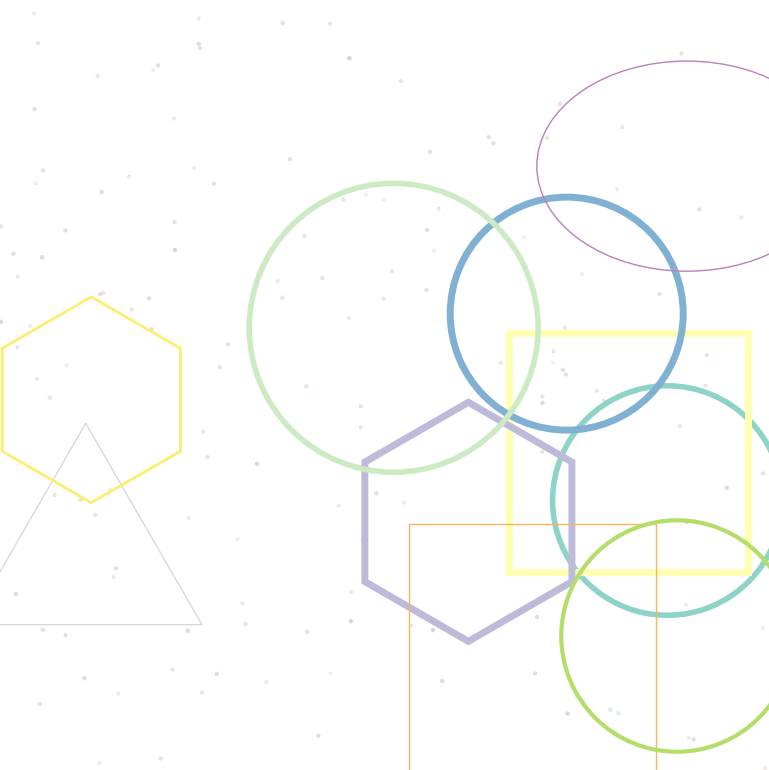[{"shape": "circle", "thickness": 2, "radius": 0.75, "center": [0.867, 0.35]}, {"shape": "square", "thickness": 2.5, "radius": 0.78, "center": [0.816, 0.412]}, {"shape": "hexagon", "thickness": 2.5, "radius": 0.78, "center": [0.608, 0.322]}, {"shape": "circle", "thickness": 2.5, "radius": 0.76, "center": [0.736, 0.593]}, {"shape": "square", "thickness": 0.5, "radius": 0.8, "center": [0.691, 0.159]}, {"shape": "circle", "thickness": 1.5, "radius": 0.75, "center": [0.879, 0.174]}, {"shape": "triangle", "thickness": 0.5, "radius": 0.87, "center": [0.111, 0.276]}, {"shape": "oval", "thickness": 0.5, "radius": 0.97, "center": [0.892, 0.784]}, {"shape": "circle", "thickness": 2, "radius": 0.94, "center": [0.511, 0.574]}, {"shape": "hexagon", "thickness": 1, "radius": 0.67, "center": [0.119, 0.481]}]